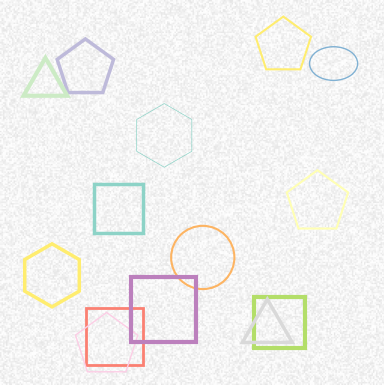[{"shape": "square", "thickness": 2.5, "radius": 0.32, "center": [0.309, 0.459]}, {"shape": "hexagon", "thickness": 0.5, "radius": 0.41, "center": [0.427, 0.648]}, {"shape": "pentagon", "thickness": 1.5, "radius": 0.42, "center": [0.825, 0.474]}, {"shape": "pentagon", "thickness": 2.5, "radius": 0.38, "center": [0.222, 0.822]}, {"shape": "square", "thickness": 2, "radius": 0.37, "center": [0.297, 0.125]}, {"shape": "oval", "thickness": 1, "radius": 0.31, "center": [0.866, 0.835]}, {"shape": "circle", "thickness": 1.5, "radius": 0.41, "center": [0.527, 0.331]}, {"shape": "square", "thickness": 3, "radius": 0.33, "center": [0.727, 0.162]}, {"shape": "pentagon", "thickness": 1, "radius": 0.43, "center": [0.277, 0.103]}, {"shape": "triangle", "thickness": 2.5, "radius": 0.37, "center": [0.694, 0.148]}, {"shape": "square", "thickness": 3, "radius": 0.42, "center": [0.425, 0.197]}, {"shape": "triangle", "thickness": 3, "radius": 0.33, "center": [0.118, 0.784]}, {"shape": "pentagon", "thickness": 1.5, "radius": 0.38, "center": [0.736, 0.881]}, {"shape": "hexagon", "thickness": 2.5, "radius": 0.41, "center": [0.135, 0.285]}]